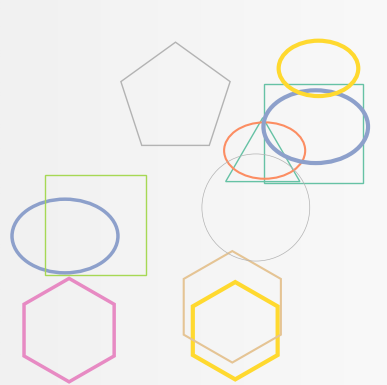[{"shape": "triangle", "thickness": 1, "radius": 0.55, "center": [0.678, 0.584]}, {"shape": "square", "thickness": 1, "radius": 0.64, "center": [0.809, 0.653]}, {"shape": "oval", "thickness": 1.5, "radius": 0.52, "center": [0.683, 0.609]}, {"shape": "oval", "thickness": 3, "radius": 0.68, "center": [0.815, 0.671]}, {"shape": "oval", "thickness": 2.5, "radius": 0.68, "center": [0.168, 0.387]}, {"shape": "hexagon", "thickness": 2.5, "radius": 0.67, "center": [0.178, 0.143]}, {"shape": "square", "thickness": 1, "radius": 0.65, "center": [0.247, 0.416]}, {"shape": "oval", "thickness": 3, "radius": 0.51, "center": [0.822, 0.822]}, {"shape": "hexagon", "thickness": 3, "radius": 0.63, "center": [0.607, 0.141]}, {"shape": "hexagon", "thickness": 1.5, "radius": 0.72, "center": [0.599, 0.203]}, {"shape": "pentagon", "thickness": 1, "radius": 0.74, "center": [0.453, 0.742]}, {"shape": "circle", "thickness": 0.5, "radius": 0.7, "center": [0.66, 0.461]}]